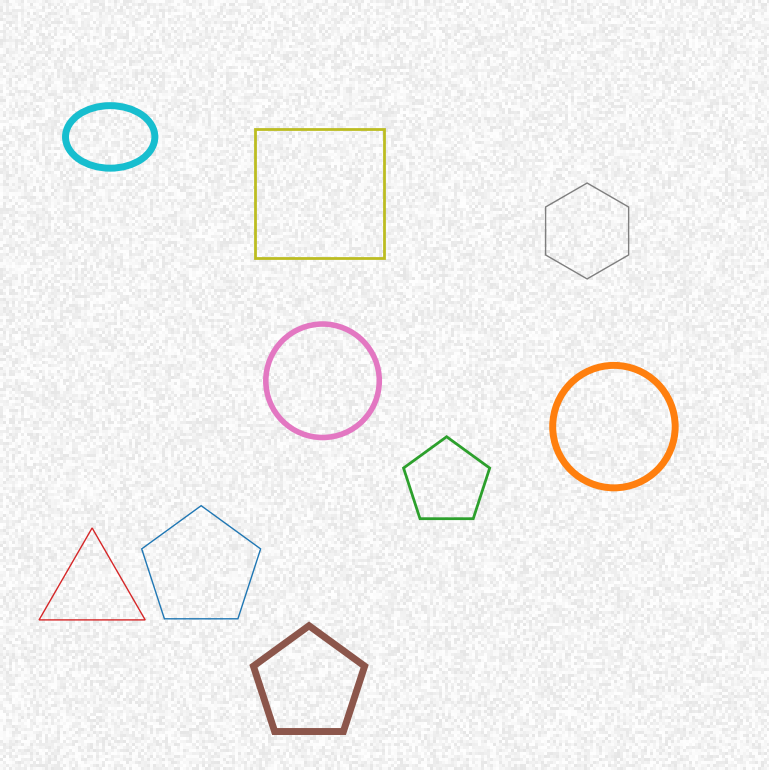[{"shape": "pentagon", "thickness": 0.5, "radius": 0.41, "center": [0.261, 0.262]}, {"shape": "circle", "thickness": 2.5, "radius": 0.4, "center": [0.797, 0.446]}, {"shape": "pentagon", "thickness": 1, "radius": 0.29, "center": [0.58, 0.374]}, {"shape": "triangle", "thickness": 0.5, "radius": 0.4, "center": [0.12, 0.235]}, {"shape": "pentagon", "thickness": 2.5, "radius": 0.38, "center": [0.401, 0.111]}, {"shape": "circle", "thickness": 2, "radius": 0.37, "center": [0.419, 0.506]}, {"shape": "hexagon", "thickness": 0.5, "radius": 0.31, "center": [0.762, 0.7]}, {"shape": "square", "thickness": 1, "radius": 0.42, "center": [0.415, 0.749]}, {"shape": "oval", "thickness": 2.5, "radius": 0.29, "center": [0.143, 0.822]}]